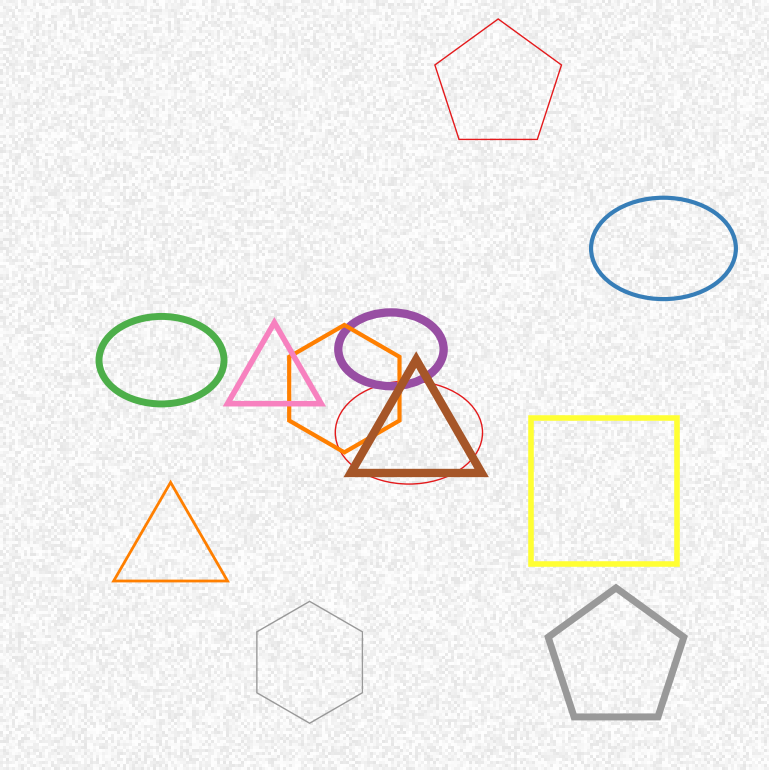[{"shape": "pentagon", "thickness": 0.5, "radius": 0.43, "center": [0.647, 0.889]}, {"shape": "oval", "thickness": 0.5, "radius": 0.48, "center": [0.531, 0.438]}, {"shape": "oval", "thickness": 1.5, "radius": 0.47, "center": [0.862, 0.677]}, {"shape": "oval", "thickness": 2.5, "radius": 0.41, "center": [0.21, 0.532]}, {"shape": "oval", "thickness": 3, "radius": 0.34, "center": [0.508, 0.546]}, {"shape": "triangle", "thickness": 1, "radius": 0.43, "center": [0.222, 0.288]}, {"shape": "hexagon", "thickness": 1.5, "radius": 0.41, "center": [0.447, 0.495]}, {"shape": "square", "thickness": 2, "radius": 0.47, "center": [0.784, 0.362]}, {"shape": "triangle", "thickness": 3, "radius": 0.49, "center": [0.541, 0.435]}, {"shape": "triangle", "thickness": 2, "radius": 0.35, "center": [0.356, 0.511]}, {"shape": "hexagon", "thickness": 0.5, "radius": 0.4, "center": [0.402, 0.14]}, {"shape": "pentagon", "thickness": 2.5, "radius": 0.46, "center": [0.8, 0.144]}]